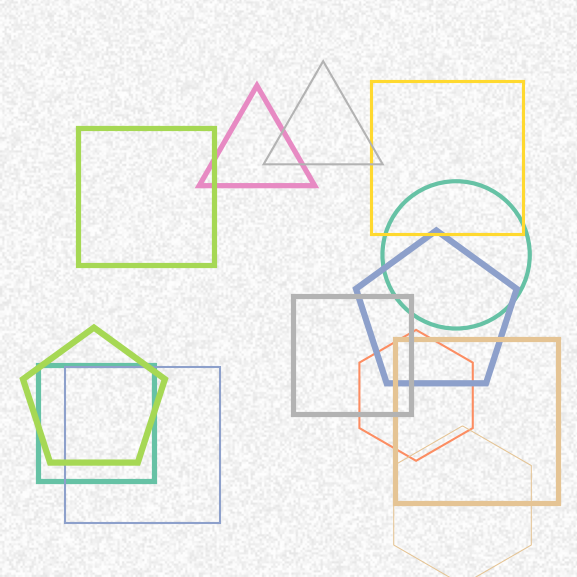[{"shape": "square", "thickness": 2.5, "radius": 0.5, "center": [0.167, 0.267]}, {"shape": "circle", "thickness": 2, "radius": 0.64, "center": [0.79, 0.558]}, {"shape": "hexagon", "thickness": 1, "radius": 0.57, "center": [0.721, 0.315]}, {"shape": "pentagon", "thickness": 3, "radius": 0.73, "center": [0.756, 0.454]}, {"shape": "square", "thickness": 1, "radius": 0.67, "center": [0.246, 0.229]}, {"shape": "triangle", "thickness": 2.5, "radius": 0.58, "center": [0.445, 0.735]}, {"shape": "square", "thickness": 2.5, "radius": 0.59, "center": [0.253, 0.659]}, {"shape": "pentagon", "thickness": 3, "radius": 0.65, "center": [0.163, 0.303]}, {"shape": "square", "thickness": 1.5, "radius": 0.66, "center": [0.774, 0.726]}, {"shape": "square", "thickness": 2.5, "radius": 0.71, "center": [0.825, 0.27]}, {"shape": "hexagon", "thickness": 0.5, "radius": 0.69, "center": [0.801, 0.124]}, {"shape": "triangle", "thickness": 1, "radius": 0.6, "center": [0.56, 0.774]}, {"shape": "square", "thickness": 2.5, "radius": 0.51, "center": [0.609, 0.384]}]